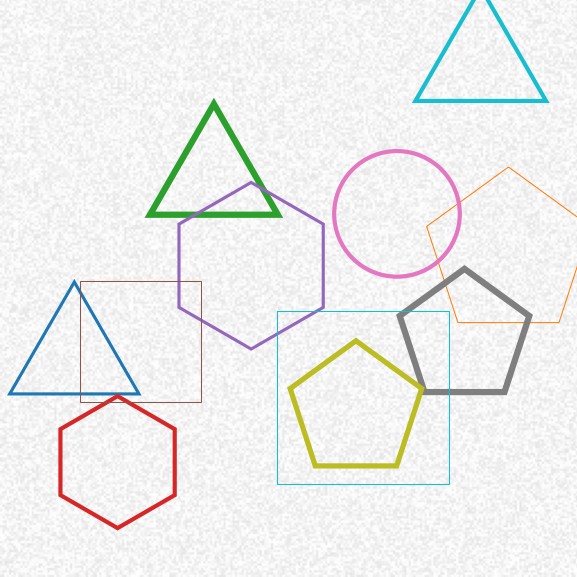[{"shape": "triangle", "thickness": 1.5, "radius": 0.65, "center": [0.129, 0.382]}, {"shape": "pentagon", "thickness": 0.5, "radius": 0.74, "center": [0.88, 0.561]}, {"shape": "triangle", "thickness": 3, "radius": 0.64, "center": [0.37, 0.691]}, {"shape": "hexagon", "thickness": 2, "radius": 0.57, "center": [0.204, 0.199]}, {"shape": "hexagon", "thickness": 1.5, "radius": 0.72, "center": [0.435, 0.539]}, {"shape": "square", "thickness": 0.5, "radius": 0.52, "center": [0.243, 0.408]}, {"shape": "circle", "thickness": 2, "radius": 0.54, "center": [0.687, 0.629]}, {"shape": "pentagon", "thickness": 3, "radius": 0.59, "center": [0.804, 0.416]}, {"shape": "pentagon", "thickness": 2.5, "radius": 0.6, "center": [0.616, 0.289]}, {"shape": "triangle", "thickness": 2, "radius": 0.65, "center": [0.832, 0.89]}, {"shape": "square", "thickness": 0.5, "radius": 0.75, "center": [0.628, 0.311]}]